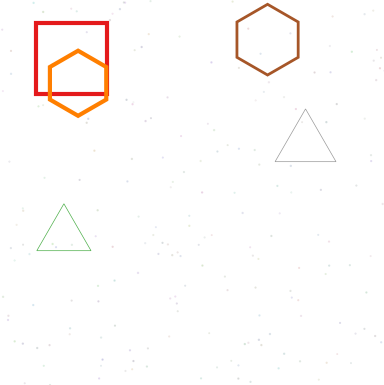[{"shape": "square", "thickness": 3, "radius": 0.46, "center": [0.185, 0.847]}, {"shape": "triangle", "thickness": 0.5, "radius": 0.41, "center": [0.166, 0.389]}, {"shape": "hexagon", "thickness": 3, "radius": 0.42, "center": [0.203, 0.784]}, {"shape": "hexagon", "thickness": 2, "radius": 0.46, "center": [0.695, 0.897]}, {"shape": "triangle", "thickness": 0.5, "radius": 0.46, "center": [0.794, 0.626]}]